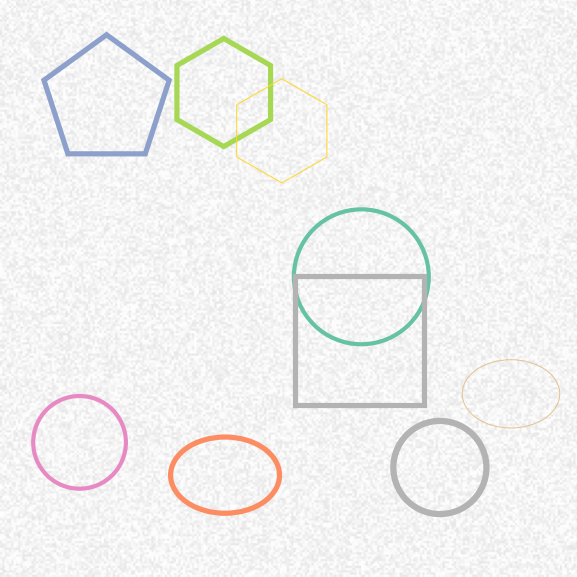[{"shape": "circle", "thickness": 2, "radius": 0.58, "center": [0.626, 0.52]}, {"shape": "oval", "thickness": 2.5, "radius": 0.47, "center": [0.39, 0.176]}, {"shape": "pentagon", "thickness": 2.5, "radius": 0.57, "center": [0.185, 0.825]}, {"shape": "circle", "thickness": 2, "radius": 0.4, "center": [0.138, 0.233]}, {"shape": "hexagon", "thickness": 2.5, "radius": 0.47, "center": [0.387, 0.839]}, {"shape": "hexagon", "thickness": 0.5, "radius": 0.45, "center": [0.488, 0.773]}, {"shape": "oval", "thickness": 0.5, "radius": 0.42, "center": [0.885, 0.317]}, {"shape": "square", "thickness": 2.5, "radius": 0.56, "center": [0.622, 0.409]}, {"shape": "circle", "thickness": 3, "radius": 0.4, "center": [0.762, 0.19]}]